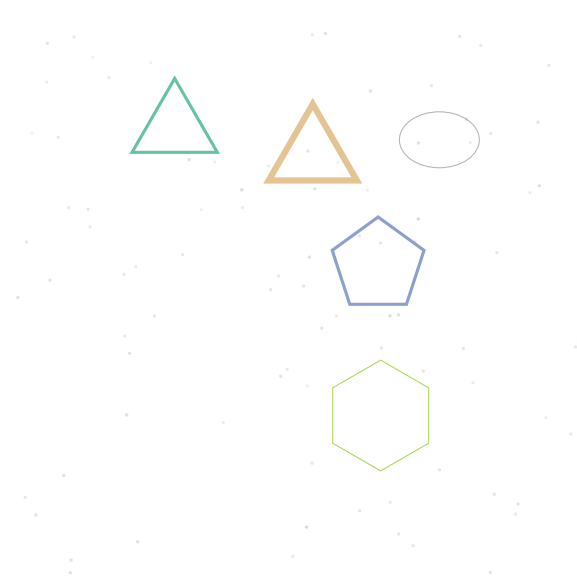[{"shape": "triangle", "thickness": 1.5, "radius": 0.43, "center": [0.302, 0.778]}, {"shape": "pentagon", "thickness": 1.5, "radius": 0.42, "center": [0.655, 0.54]}, {"shape": "hexagon", "thickness": 0.5, "radius": 0.48, "center": [0.659, 0.28]}, {"shape": "triangle", "thickness": 3, "radius": 0.44, "center": [0.542, 0.731]}, {"shape": "oval", "thickness": 0.5, "radius": 0.35, "center": [0.761, 0.757]}]